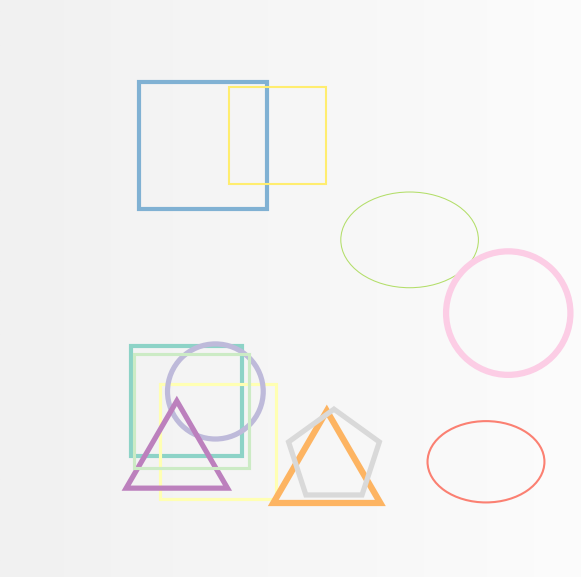[{"shape": "square", "thickness": 2, "radius": 0.48, "center": [0.32, 0.305]}, {"shape": "square", "thickness": 1.5, "radius": 0.5, "center": [0.375, 0.235]}, {"shape": "circle", "thickness": 2.5, "radius": 0.41, "center": [0.371, 0.321]}, {"shape": "oval", "thickness": 1, "radius": 0.5, "center": [0.836, 0.2]}, {"shape": "square", "thickness": 2, "radius": 0.55, "center": [0.349, 0.747]}, {"shape": "triangle", "thickness": 3, "radius": 0.53, "center": [0.562, 0.181]}, {"shape": "oval", "thickness": 0.5, "radius": 0.59, "center": [0.705, 0.584]}, {"shape": "circle", "thickness": 3, "radius": 0.53, "center": [0.874, 0.457]}, {"shape": "pentagon", "thickness": 2.5, "radius": 0.41, "center": [0.575, 0.208]}, {"shape": "triangle", "thickness": 2.5, "radius": 0.5, "center": [0.304, 0.204]}, {"shape": "square", "thickness": 1.5, "radius": 0.49, "center": [0.329, 0.287]}, {"shape": "square", "thickness": 1, "radius": 0.42, "center": [0.478, 0.764]}]